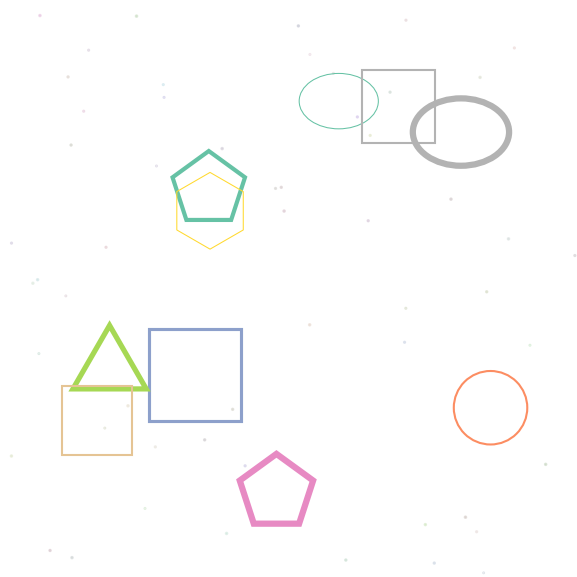[{"shape": "oval", "thickness": 0.5, "radius": 0.34, "center": [0.587, 0.824]}, {"shape": "pentagon", "thickness": 2, "radius": 0.33, "center": [0.362, 0.672]}, {"shape": "circle", "thickness": 1, "radius": 0.32, "center": [0.849, 0.293]}, {"shape": "square", "thickness": 1.5, "radius": 0.4, "center": [0.338, 0.349]}, {"shape": "pentagon", "thickness": 3, "radius": 0.33, "center": [0.479, 0.146]}, {"shape": "triangle", "thickness": 2.5, "radius": 0.37, "center": [0.19, 0.362]}, {"shape": "hexagon", "thickness": 0.5, "radius": 0.33, "center": [0.364, 0.634]}, {"shape": "square", "thickness": 1, "radius": 0.3, "center": [0.168, 0.271]}, {"shape": "square", "thickness": 1, "radius": 0.32, "center": [0.69, 0.815]}, {"shape": "oval", "thickness": 3, "radius": 0.42, "center": [0.798, 0.77]}]